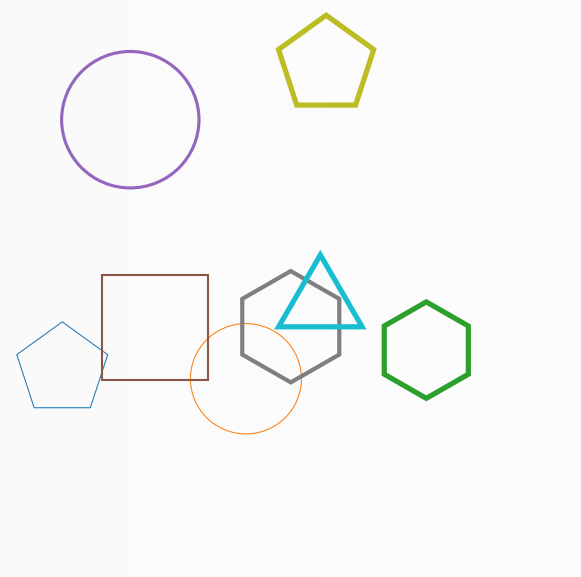[{"shape": "pentagon", "thickness": 0.5, "radius": 0.41, "center": [0.107, 0.36]}, {"shape": "circle", "thickness": 0.5, "radius": 0.48, "center": [0.423, 0.343]}, {"shape": "hexagon", "thickness": 2.5, "radius": 0.42, "center": [0.733, 0.393]}, {"shape": "circle", "thickness": 1.5, "radius": 0.59, "center": [0.224, 0.792]}, {"shape": "square", "thickness": 1, "radius": 0.45, "center": [0.267, 0.432]}, {"shape": "hexagon", "thickness": 2, "radius": 0.48, "center": [0.5, 0.433]}, {"shape": "pentagon", "thickness": 2.5, "radius": 0.43, "center": [0.561, 0.887]}, {"shape": "triangle", "thickness": 2.5, "radius": 0.41, "center": [0.551, 0.475]}]